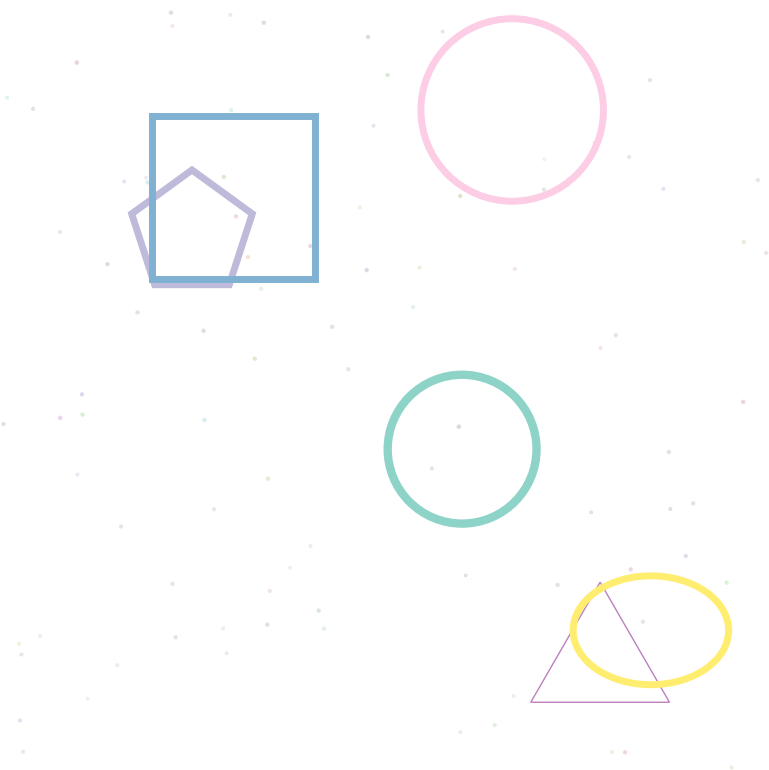[{"shape": "circle", "thickness": 3, "radius": 0.48, "center": [0.6, 0.417]}, {"shape": "pentagon", "thickness": 2.5, "radius": 0.41, "center": [0.249, 0.697]}, {"shape": "square", "thickness": 2.5, "radius": 0.53, "center": [0.303, 0.744]}, {"shape": "circle", "thickness": 2.5, "radius": 0.59, "center": [0.665, 0.857]}, {"shape": "triangle", "thickness": 0.5, "radius": 0.52, "center": [0.779, 0.14]}, {"shape": "oval", "thickness": 2.5, "radius": 0.5, "center": [0.845, 0.181]}]